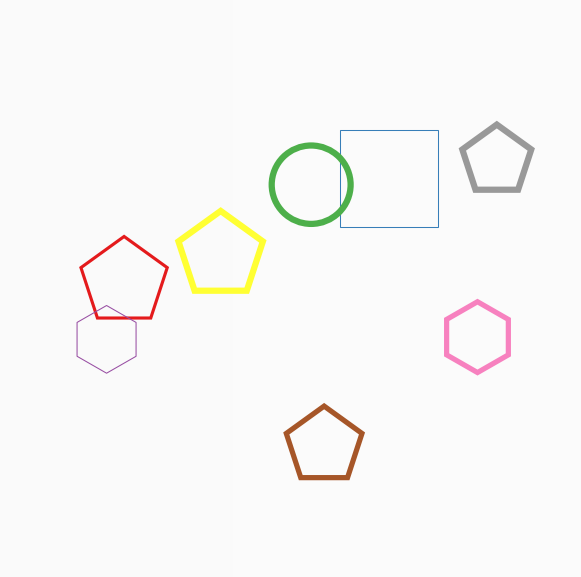[{"shape": "pentagon", "thickness": 1.5, "radius": 0.39, "center": [0.213, 0.512]}, {"shape": "square", "thickness": 0.5, "radius": 0.42, "center": [0.669, 0.689]}, {"shape": "circle", "thickness": 3, "radius": 0.34, "center": [0.535, 0.679]}, {"shape": "hexagon", "thickness": 0.5, "radius": 0.29, "center": [0.183, 0.411]}, {"shape": "pentagon", "thickness": 3, "radius": 0.38, "center": [0.38, 0.557]}, {"shape": "pentagon", "thickness": 2.5, "radius": 0.34, "center": [0.558, 0.227]}, {"shape": "hexagon", "thickness": 2.5, "radius": 0.31, "center": [0.821, 0.415]}, {"shape": "pentagon", "thickness": 3, "radius": 0.31, "center": [0.855, 0.721]}]